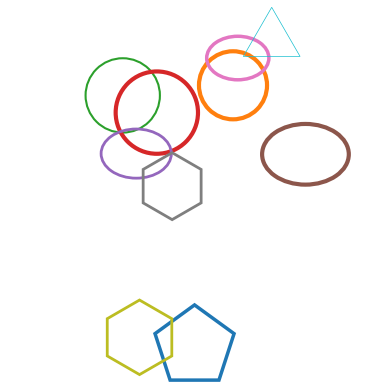[{"shape": "pentagon", "thickness": 2.5, "radius": 0.54, "center": [0.505, 0.1]}, {"shape": "circle", "thickness": 3, "radius": 0.44, "center": [0.605, 0.778]}, {"shape": "circle", "thickness": 1.5, "radius": 0.48, "center": [0.319, 0.752]}, {"shape": "circle", "thickness": 3, "radius": 0.53, "center": [0.407, 0.708]}, {"shape": "oval", "thickness": 2, "radius": 0.46, "center": [0.354, 0.601]}, {"shape": "oval", "thickness": 3, "radius": 0.56, "center": [0.793, 0.599]}, {"shape": "oval", "thickness": 2.5, "radius": 0.4, "center": [0.618, 0.849]}, {"shape": "hexagon", "thickness": 2, "radius": 0.43, "center": [0.447, 0.516]}, {"shape": "hexagon", "thickness": 2, "radius": 0.48, "center": [0.362, 0.124]}, {"shape": "triangle", "thickness": 0.5, "radius": 0.43, "center": [0.706, 0.896]}]